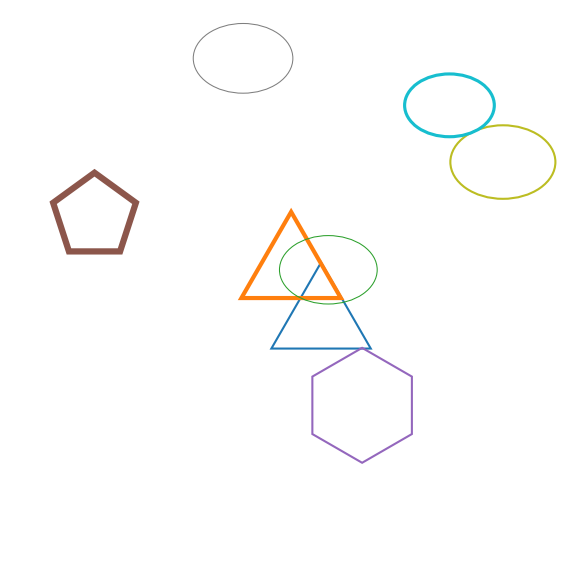[{"shape": "triangle", "thickness": 1, "radius": 0.5, "center": [0.556, 0.445]}, {"shape": "triangle", "thickness": 2, "radius": 0.5, "center": [0.504, 0.533]}, {"shape": "oval", "thickness": 0.5, "radius": 0.42, "center": [0.569, 0.532]}, {"shape": "hexagon", "thickness": 1, "radius": 0.5, "center": [0.627, 0.297]}, {"shape": "pentagon", "thickness": 3, "radius": 0.38, "center": [0.164, 0.625]}, {"shape": "oval", "thickness": 0.5, "radius": 0.43, "center": [0.421, 0.898]}, {"shape": "oval", "thickness": 1, "radius": 0.45, "center": [0.871, 0.719]}, {"shape": "oval", "thickness": 1.5, "radius": 0.39, "center": [0.778, 0.817]}]